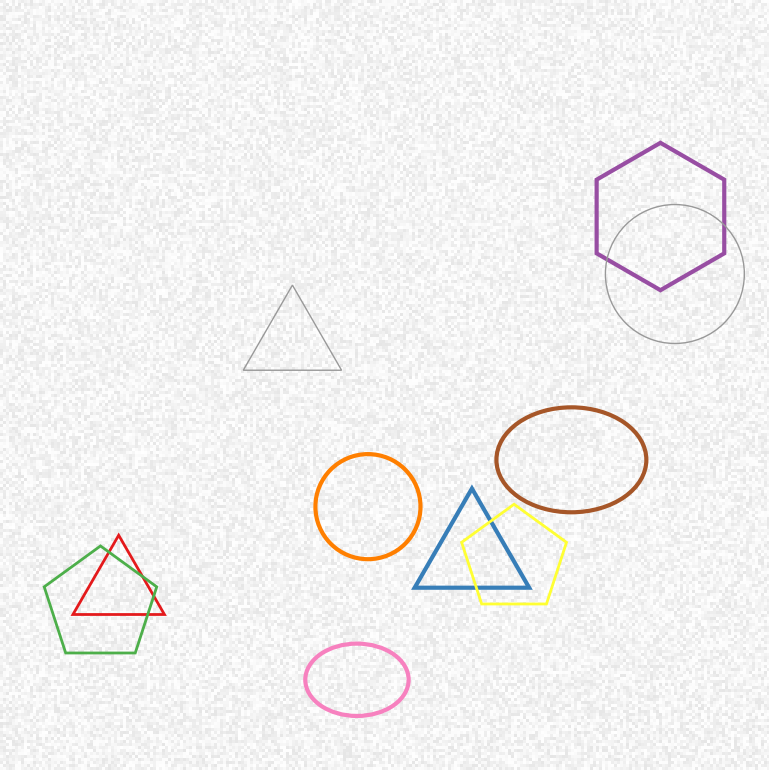[{"shape": "triangle", "thickness": 1, "radius": 0.34, "center": [0.154, 0.236]}, {"shape": "triangle", "thickness": 1.5, "radius": 0.43, "center": [0.613, 0.28]}, {"shape": "pentagon", "thickness": 1, "radius": 0.38, "center": [0.13, 0.214]}, {"shape": "hexagon", "thickness": 1.5, "radius": 0.48, "center": [0.858, 0.719]}, {"shape": "circle", "thickness": 1.5, "radius": 0.34, "center": [0.478, 0.342]}, {"shape": "pentagon", "thickness": 1, "radius": 0.36, "center": [0.668, 0.274]}, {"shape": "oval", "thickness": 1.5, "radius": 0.49, "center": [0.742, 0.403]}, {"shape": "oval", "thickness": 1.5, "radius": 0.34, "center": [0.464, 0.117]}, {"shape": "triangle", "thickness": 0.5, "radius": 0.37, "center": [0.38, 0.556]}, {"shape": "circle", "thickness": 0.5, "radius": 0.45, "center": [0.876, 0.644]}]